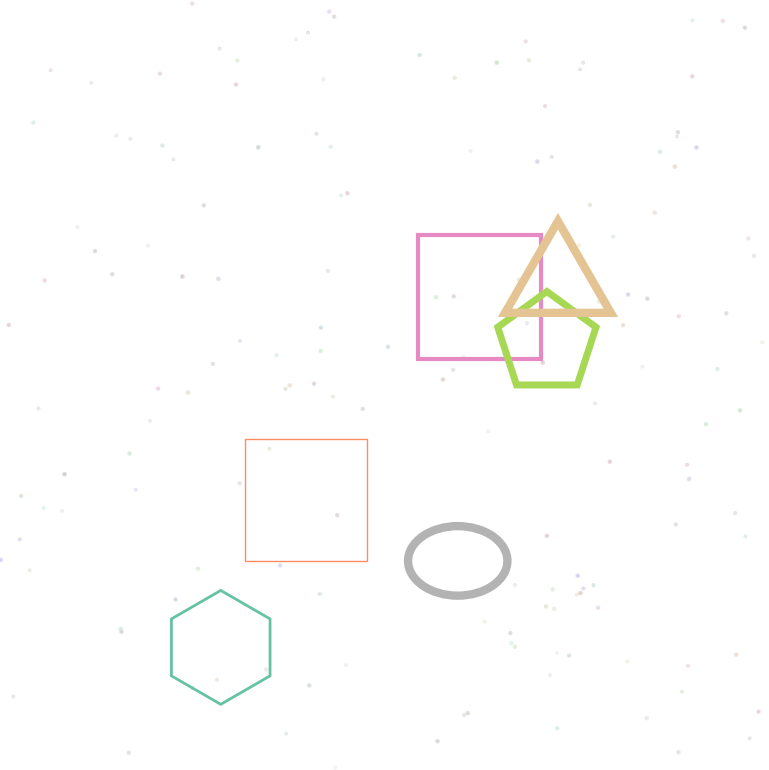[{"shape": "hexagon", "thickness": 1, "radius": 0.37, "center": [0.287, 0.159]}, {"shape": "square", "thickness": 0.5, "radius": 0.39, "center": [0.397, 0.351]}, {"shape": "square", "thickness": 1.5, "radius": 0.4, "center": [0.623, 0.614]}, {"shape": "pentagon", "thickness": 2.5, "radius": 0.34, "center": [0.71, 0.554]}, {"shape": "triangle", "thickness": 3, "radius": 0.4, "center": [0.725, 0.633]}, {"shape": "oval", "thickness": 3, "radius": 0.32, "center": [0.594, 0.272]}]